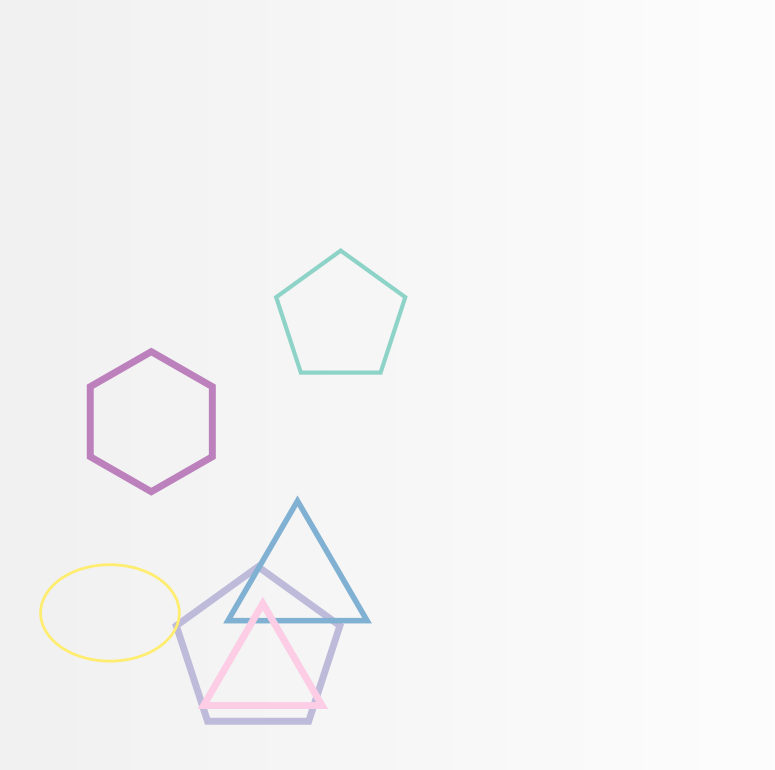[{"shape": "pentagon", "thickness": 1.5, "radius": 0.44, "center": [0.44, 0.587]}, {"shape": "pentagon", "thickness": 2.5, "radius": 0.55, "center": [0.333, 0.153]}, {"shape": "triangle", "thickness": 2, "radius": 0.52, "center": [0.384, 0.246]}, {"shape": "triangle", "thickness": 2.5, "radius": 0.44, "center": [0.339, 0.128]}, {"shape": "hexagon", "thickness": 2.5, "radius": 0.45, "center": [0.195, 0.452]}, {"shape": "oval", "thickness": 1, "radius": 0.45, "center": [0.142, 0.204]}]